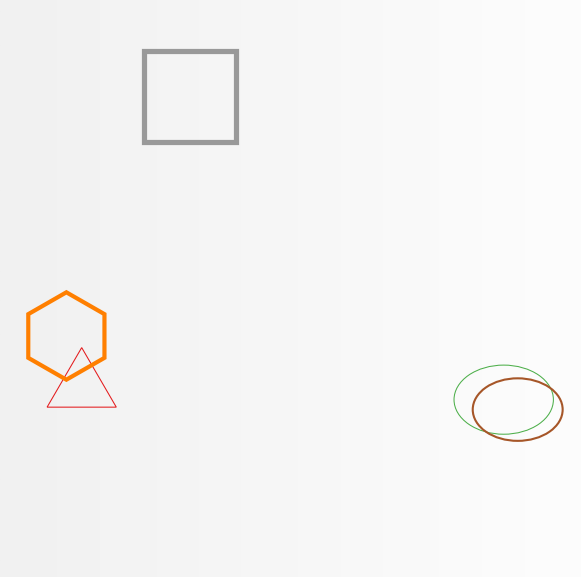[{"shape": "triangle", "thickness": 0.5, "radius": 0.34, "center": [0.141, 0.328]}, {"shape": "oval", "thickness": 0.5, "radius": 0.43, "center": [0.867, 0.307]}, {"shape": "hexagon", "thickness": 2, "radius": 0.38, "center": [0.114, 0.417]}, {"shape": "oval", "thickness": 1, "radius": 0.39, "center": [0.891, 0.29]}, {"shape": "square", "thickness": 2.5, "radius": 0.4, "center": [0.327, 0.833]}]